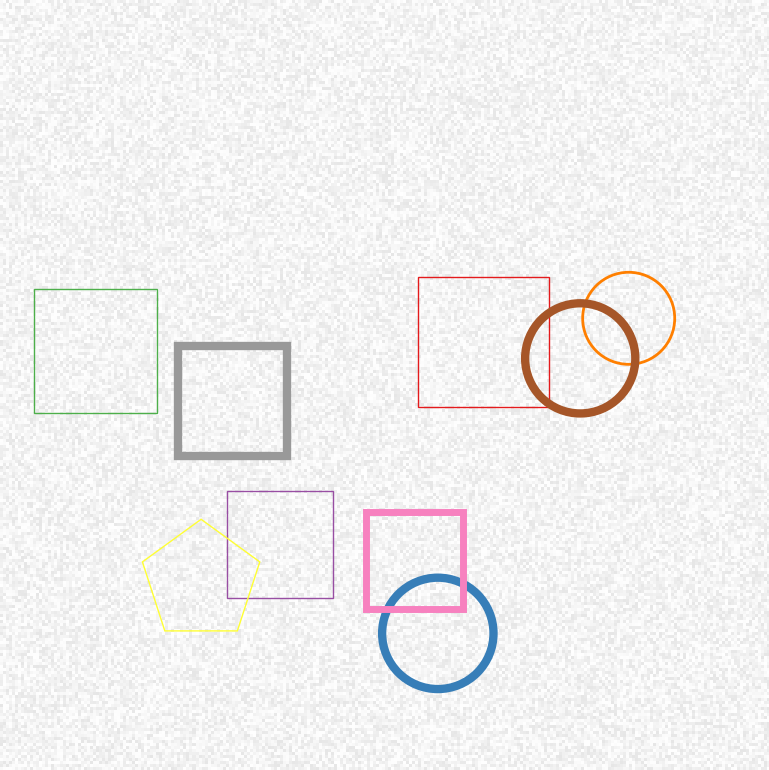[{"shape": "square", "thickness": 0.5, "radius": 0.42, "center": [0.628, 0.556]}, {"shape": "circle", "thickness": 3, "radius": 0.36, "center": [0.569, 0.177]}, {"shape": "square", "thickness": 0.5, "radius": 0.4, "center": [0.124, 0.544]}, {"shape": "square", "thickness": 0.5, "radius": 0.35, "center": [0.364, 0.293]}, {"shape": "circle", "thickness": 1, "radius": 0.3, "center": [0.816, 0.587]}, {"shape": "pentagon", "thickness": 0.5, "radius": 0.4, "center": [0.261, 0.245]}, {"shape": "circle", "thickness": 3, "radius": 0.36, "center": [0.754, 0.535]}, {"shape": "square", "thickness": 2.5, "radius": 0.31, "center": [0.538, 0.271]}, {"shape": "square", "thickness": 3, "radius": 0.36, "center": [0.302, 0.479]}]